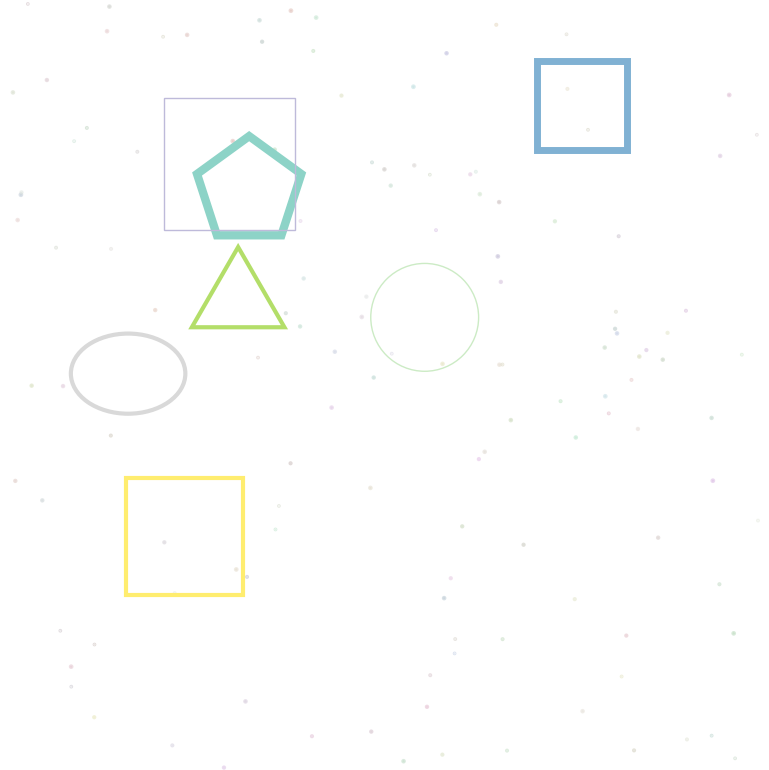[{"shape": "pentagon", "thickness": 3, "radius": 0.36, "center": [0.324, 0.752]}, {"shape": "square", "thickness": 0.5, "radius": 0.43, "center": [0.298, 0.787]}, {"shape": "square", "thickness": 2.5, "radius": 0.29, "center": [0.756, 0.863]}, {"shape": "triangle", "thickness": 1.5, "radius": 0.35, "center": [0.309, 0.61]}, {"shape": "oval", "thickness": 1.5, "radius": 0.37, "center": [0.166, 0.515]}, {"shape": "circle", "thickness": 0.5, "radius": 0.35, "center": [0.552, 0.588]}, {"shape": "square", "thickness": 1.5, "radius": 0.38, "center": [0.24, 0.304]}]